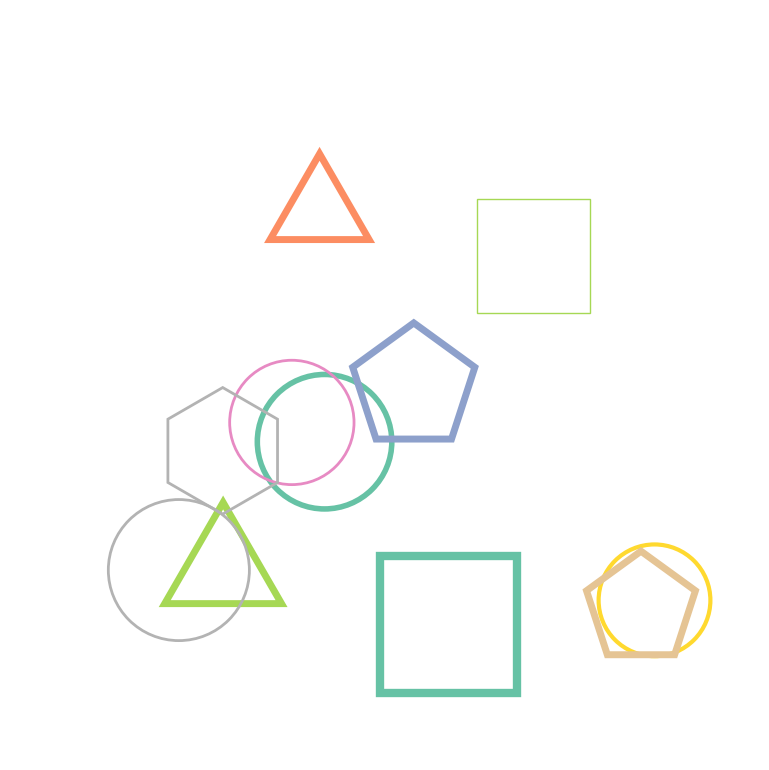[{"shape": "square", "thickness": 3, "radius": 0.44, "center": [0.582, 0.189]}, {"shape": "circle", "thickness": 2, "radius": 0.44, "center": [0.422, 0.426]}, {"shape": "triangle", "thickness": 2.5, "radius": 0.37, "center": [0.415, 0.726]}, {"shape": "pentagon", "thickness": 2.5, "radius": 0.42, "center": [0.537, 0.497]}, {"shape": "circle", "thickness": 1, "radius": 0.4, "center": [0.379, 0.451]}, {"shape": "square", "thickness": 0.5, "radius": 0.37, "center": [0.693, 0.667]}, {"shape": "triangle", "thickness": 2.5, "radius": 0.44, "center": [0.29, 0.26]}, {"shape": "circle", "thickness": 1.5, "radius": 0.36, "center": [0.85, 0.22]}, {"shape": "pentagon", "thickness": 2.5, "radius": 0.37, "center": [0.832, 0.21]}, {"shape": "hexagon", "thickness": 1, "radius": 0.41, "center": [0.289, 0.414]}, {"shape": "circle", "thickness": 1, "radius": 0.46, "center": [0.232, 0.26]}]